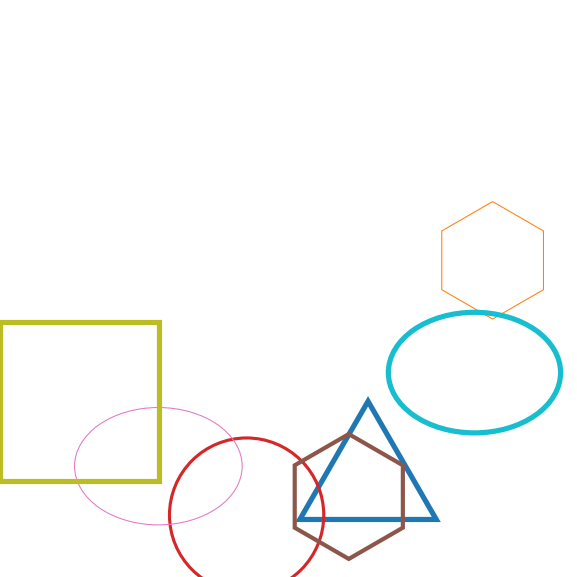[{"shape": "triangle", "thickness": 2.5, "radius": 0.68, "center": [0.637, 0.168]}, {"shape": "hexagon", "thickness": 0.5, "radius": 0.51, "center": [0.853, 0.548]}, {"shape": "circle", "thickness": 1.5, "radius": 0.67, "center": [0.427, 0.107]}, {"shape": "hexagon", "thickness": 2, "radius": 0.54, "center": [0.604, 0.139]}, {"shape": "oval", "thickness": 0.5, "radius": 0.73, "center": [0.274, 0.192]}, {"shape": "square", "thickness": 2.5, "radius": 0.69, "center": [0.137, 0.304]}, {"shape": "oval", "thickness": 2.5, "radius": 0.75, "center": [0.822, 0.354]}]